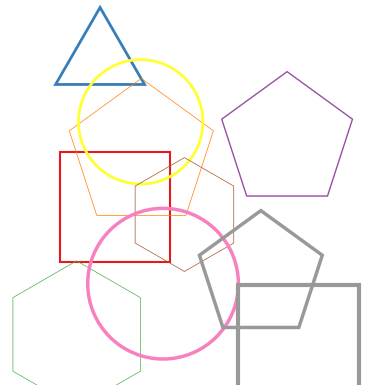[{"shape": "square", "thickness": 1.5, "radius": 0.71, "center": [0.299, 0.463]}, {"shape": "triangle", "thickness": 2, "radius": 0.67, "center": [0.26, 0.847]}, {"shape": "hexagon", "thickness": 0.5, "radius": 0.96, "center": [0.199, 0.131]}, {"shape": "pentagon", "thickness": 1, "radius": 0.89, "center": [0.746, 0.635]}, {"shape": "pentagon", "thickness": 0.5, "radius": 0.98, "center": [0.367, 0.599]}, {"shape": "circle", "thickness": 2, "radius": 0.81, "center": [0.365, 0.684]}, {"shape": "hexagon", "thickness": 0.5, "radius": 0.74, "center": [0.479, 0.443]}, {"shape": "circle", "thickness": 2.5, "radius": 0.98, "center": [0.424, 0.263]}, {"shape": "pentagon", "thickness": 2.5, "radius": 0.84, "center": [0.678, 0.285]}, {"shape": "square", "thickness": 3, "radius": 0.79, "center": [0.774, 0.102]}]